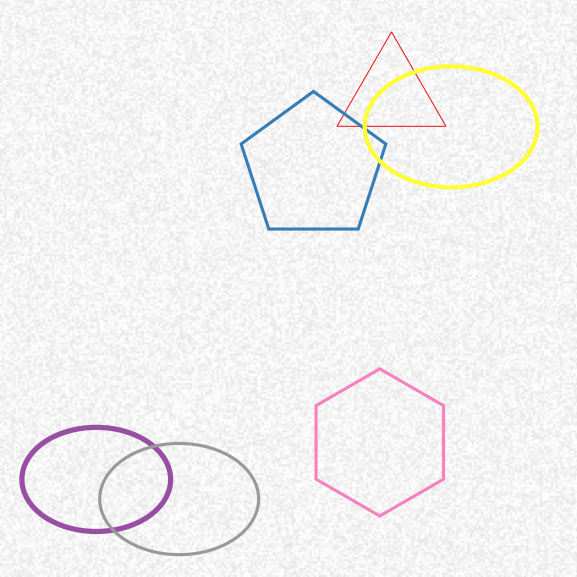[{"shape": "triangle", "thickness": 0.5, "radius": 0.55, "center": [0.678, 0.835]}, {"shape": "pentagon", "thickness": 1.5, "radius": 0.66, "center": [0.543, 0.709]}, {"shape": "oval", "thickness": 2.5, "radius": 0.64, "center": [0.167, 0.169]}, {"shape": "oval", "thickness": 2, "radius": 0.75, "center": [0.781, 0.779]}, {"shape": "hexagon", "thickness": 1.5, "radius": 0.64, "center": [0.658, 0.233]}, {"shape": "oval", "thickness": 1.5, "radius": 0.69, "center": [0.31, 0.135]}]